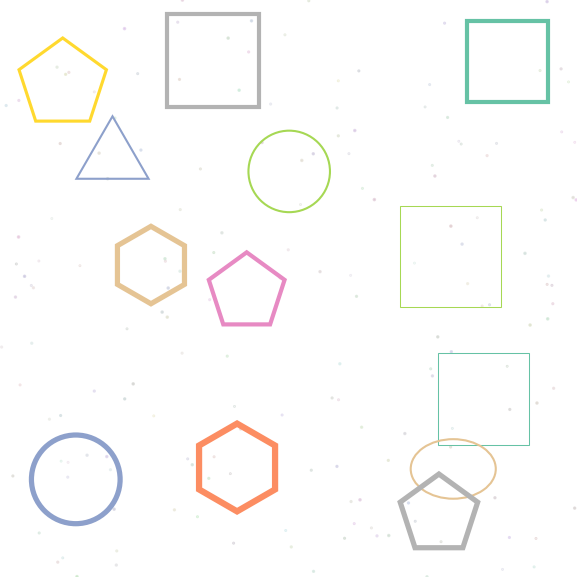[{"shape": "square", "thickness": 2, "radius": 0.35, "center": [0.879, 0.892]}, {"shape": "square", "thickness": 0.5, "radius": 0.4, "center": [0.837, 0.308]}, {"shape": "hexagon", "thickness": 3, "radius": 0.38, "center": [0.411, 0.19]}, {"shape": "circle", "thickness": 2.5, "radius": 0.38, "center": [0.131, 0.169]}, {"shape": "triangle", "thickness": 1, "radius": 0.36, "center": [0.195, 0.726]}, {"shape": "pentagon", "thickness": 2, "radius": 0.34, "center": [0.427, 0.493]}, {"shape": "square", "thickness": 0.5, "radius": 0.44, "center": [0.78, 0.555]}, {"shape": "circle", "thickness": 1, "radius": 0.35, "center": [0.501, 0.702]}, {"shape": "pentagon", "thickness": 1.5, "radius": 0.4, "center": [0.109, 0.854]}, {"shape": "hexagon", "thickness": 2.5, "radius": 0.34, "center": [0.261, 0.54]}, {"shape": "oval", "thickness": 1, "radius": 0.37, "center": [0.785, 0.187]}, {"shape": "square", "thickness": 2, "radius": 0.4, "center": [0.369, 0.894]}, {"shape": "pentagon", "thickness": 2.5, "radius": 0.35, "center": [0.76, 0.108]}]